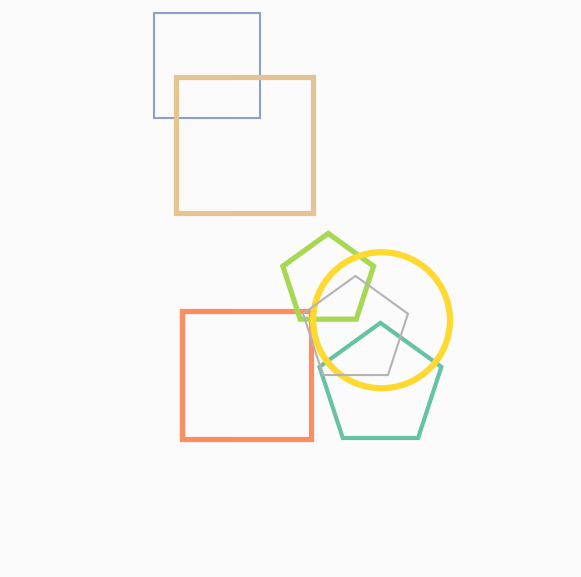[{"shape": "pentagon", "thickness": 2, "radius": 0.55, "center": [0.655, 0.33]}, {"shape": "square", "thickness": 2.5, "radius": 0.56, "center": [0.424, 0.35]}, {"shape": "square", "thickness": 1, "radius": 0.46, "center": [0.356, 0.885]}, {"shape": "pentagon", "thickness": 2.5, "radius": 0.41, "center": [0.565, 0.513]}, {"shape": "circle", "thickness": 3, "radius": 0.59, "center": [0.656, 0.445]}, {"shape": "square", "thickness": 2.5, "radius": 0.59, "center": [0.421, 0.749]}, {"shape": "pentagon", "thickness": 1, "radius": 0.47, "center": [0.612, 0.426]}]